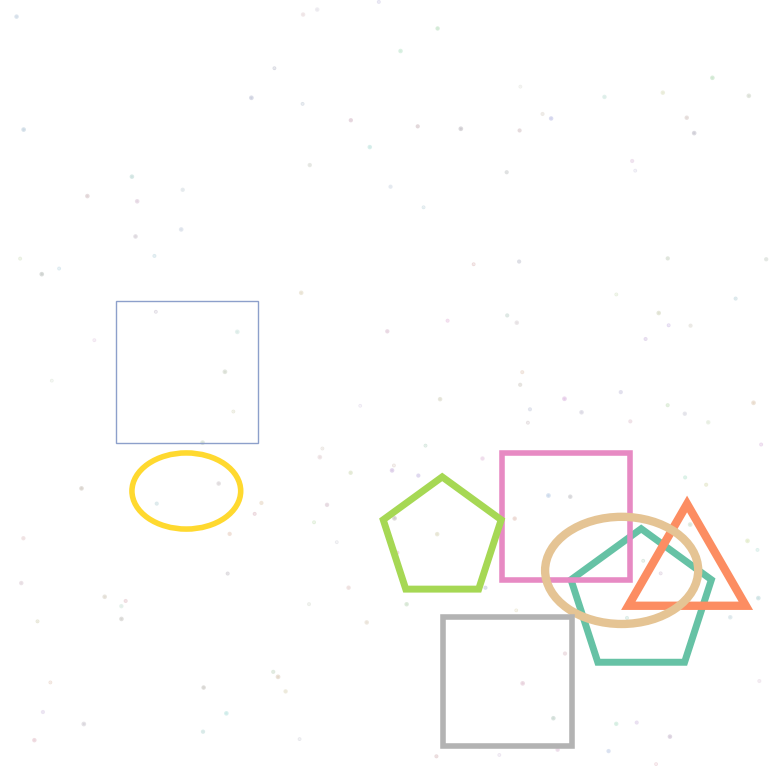[{"shape": "pentagon", "thickness": 2.5, "radius": 0.48, "center": [0.833, 0.217]}, {"shape": "triangle", "thickness": 3, "radius": 0.44, "center": [0.892, 0.257]}, {"shape": "square", "thickness": 0.5, "radius": 0.46, "center": [0.243, 0.517]}, {"shape": "square", "thickness": 2, "radius": 0.41, "center": [0.735, 0.329]}, {"shape": "pentagon", "thickness": 2.5, "radius": 0.4, "center": [0.574, 0.3]}, {"shape": "oval", "thickness": 2, "radius": 0.35, "center": [0.242, 0.362]}, {"shape": "oval", "thickness": 3, "radius": 0.5, "center": [0.807, 0.259]}, {"shape": "square", "thickness": 2, "radius": 0.42, "center": [0.659, 0.115]}]